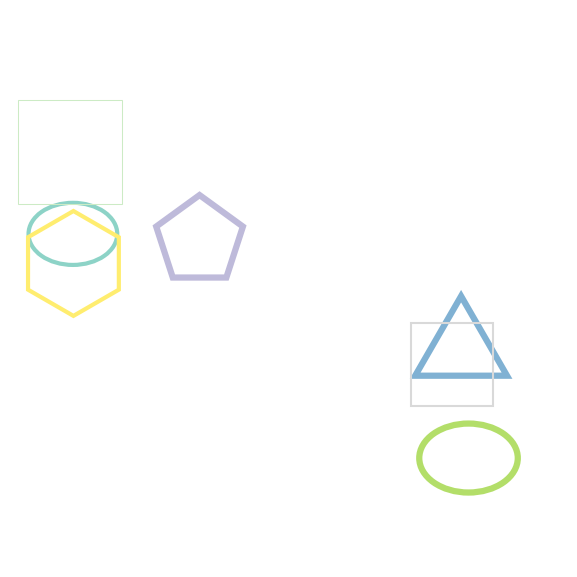[{"shape": "oval", "thickness": 2, "radius": 0.38, "center": [0.126, 0.594]}, {"shape": "pentagon", "thickness": 3, "radius": 0.39, "center": [0.346, 0.582]}, {"shape": "triangle", "thickness": 3, "radius": 0.46, "center": [0.798, 0.394]}, {"shape": "oval", "thickness": 3, "radius": 0.43, "center": [0.811, 0.206]}, {"shape": "square", "thickness": 1, "radius": 0.36, "center": [0.783, 0.367]}, {"shape": "square", "thickness": 0.5, "radius": 0.45, "center": [0.121, 0.736]}, {"shape": "hexagon", "thickness": 2, "radius": 0.45, "center": [0.127, 0.543]}]